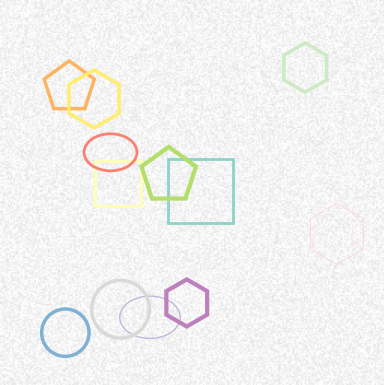[{"shape": "square", "thickness": 2, "radius": 0.42, "center": [0.521, 0.504]}, {"shape": "square", "thickness": 2, "radius": 0.29, "center": [0.307, 0.524]}, {"shape": "oval", "thickness": 1, "radius": 0.39, "center": [0.39, 0.176]}, {"shape": "oval", "thickness": 2, "radius": 0.34, "center": [0.287, 0.604]}, {"shape": "circle", "thickness": 2.5, "radius": 0.31, "center": [0.17, 0.136]}, {"shape": "pentagon", "thickness": 2.5, "radius": 0.34, "center": [0.18, 0.773]}, {"shape": "pentagon", "thickness": 3, "radius": 0.37, "center": [0.438, 0.544]}, {"shape": "hexagon", "thickness": 0.5, "radius": 0.4, "center": [0.875, 0.392]}, {"shape": "circle", "thickness": 2.5, "radius": 0.38, "center": [0.313, 0.197]}, {"shape": "hexagon", "thickness": 3, "radius": 0.31, "center": [0.485, 0.213]}, {"shape": "hexagon", "thickness": 2.5, "radius": 0.32, "center": [0.793, 0.824]}, {"shape": "hexagon", "thickness": 2.5, "radius": 0.38, "center": [0.244, 0.743]}]